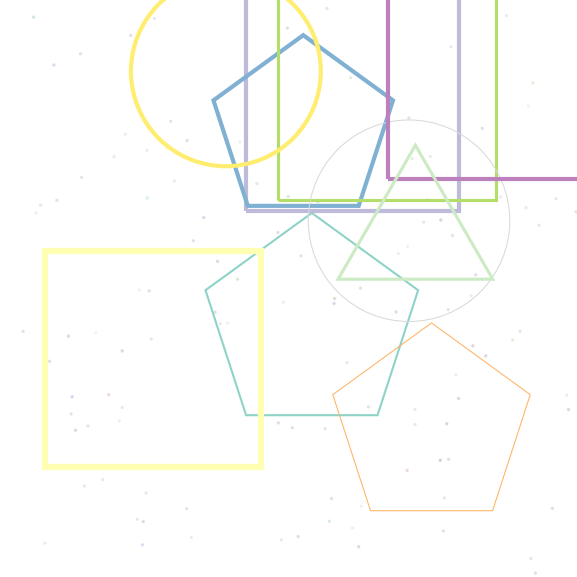[{"shape": "pentagon", "thickness": 1, "radius": 0.97, "center": [0.54, 0.437]}, {"shape": "square", "thickness": 3, "radius": 0.93, "center": [0.265, 0.378]}, {"shape": "square", "thickness": 2, "radius": 0.92, "center": [0.61, 0.818]}, {"shape": "pentagon", "thickness": 2, "radius": 0.82, "center": [0.525, 0.775]}, {"shape": "pentagon", "thickness": 0.5, "radius": 0.9, "center": [0.747, 0.26]}, {"shape": "square", "thickness": 1.5, "radius": 0.94, "center": [0.67, 0.842]}, {"shape": "circle", "thickness": 0.5, "radius": 0.87, "center": [0.708, 0.617]}, {"shape": "square", "thickness": 2, "radius": 0.99, "center": [0.87, 0.888]}, {"shape": "triangle", "thickness": 1.5, "radius": 0.77, "center": [0.719, 0.593]}, {"shape": "circle", "thickness": 2, "radius": 0.82, "center": [0.391, 0.876]}]